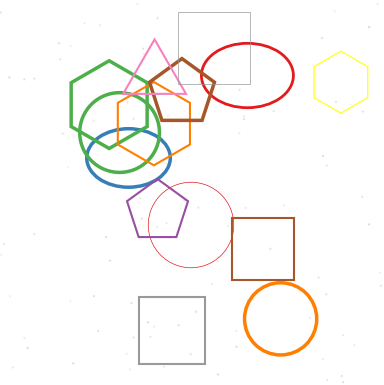[{"shape": "oval", "thickness": 2, "radius": 0.6, "center": [0.643, 0.804]}, {"shape": "circle", "thickness": 0.5, "radius": 0.56, "center": [0.496, 0.416]}, {"shape": "oval", "thickness": 2.5, "radius": 0.54, "center": [0.334, 0.59]}, {"shape": "circle", "thickness": 2.5, "radius": 0.52, "center": [0.311, 0.656]}, {"shape": "hexagon", "thickness": 2.5, "radius": 0.57, "center": [0.284, 0.728]}, {"shape": "pentagon", "thickness": 1.5, "radius": 0.42, "center": [0.409, 0.452]}, {"shape": "circle", "thickness": 2.5, "radius": 0.47, "center": [0.729, 0.172]}, {"shape": "hexagon", "thickness": 1.5, "radius": 0.54, "center": [0.4, 0.679]}, {"shape": "hexagon", "thickness": 1, "radius": 0.4, "center": [0.885, 0.787]}, {"shape": "square", "thickness": 1.5, "radius": 0.4, "center": [0.682, 0.353]}, {"shape": "pentagon", "thickness": 2.5, "radius": 0.44, "center": [0.473, 0.759]}, {"shape": "triangle", "thickness": 1.5, "radius": 0.47, "center": [0.401, 0.803]}, {"shape": "square", "thickness": 1.5, "radius": 0.43, "center": [0.446, 0.142]}, {"shape": "square", "thickness": 0.5, "radius": 0.46, "center": [0.556, 0.876]}]